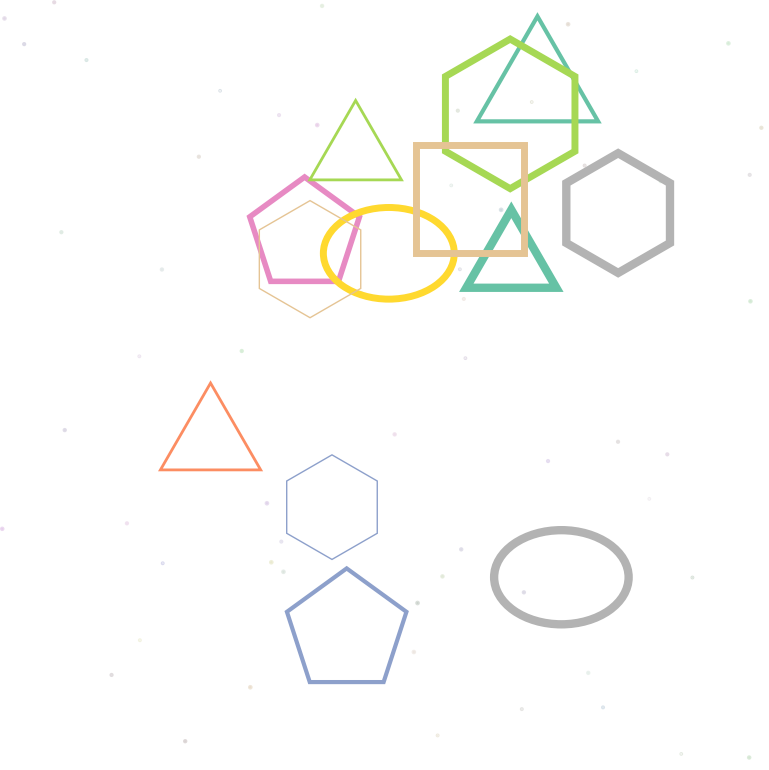[{"shape": "triangle", "thickness": 1.5, "radius": 0.45, "center": [0.698, 0.888]}, {"shape": "triangle", "thickness": 3, "radius": 0.34, "center": [0.664, 0.66]}, {"shape": "triangle", "thickness": 1, "radius": 0.38, "center": [0.273, 0.427]}, {"shape": "pentagon", "thickness": 1.5, "radius": 0.41, "center": [0.45, 0.18]}, {"shape": "hexagon", "thickness": 0.5, "radius": 0.34, "center": [0.431, 0.341]}, {"shape": "pentagon", "thickness": 2, "radius": 0.37, "center": [0.396, 0.695]}, {"shape": "hexagon", "thickness": 2.5, "radius": 0.49, "center": [0.663, 0.852]}, {"shape": "triangle", "thickness": 1, "radius": 0.34, "center": [0.462, 0.801]}, {"shape": "oval", "thickness": 2.5, "radius": 0.43, "center": [0.505, 0.671]}, {"shape": "square", "thickness": 2.5, "radius": 0.35, "center": [0.61, 0.741]}, {"shape": "hexagon", "thickness": 0.5, "radius": 0.38, "center": [0.403, 0.663]}, {"shape": "hexagon", "thickness": 3, "radius": 0.39, "center": [0.803, 0.723]}, {"shape": "oval", "thickness": 3, "radius": 0.44, "center": [0.729, 0.25]}]